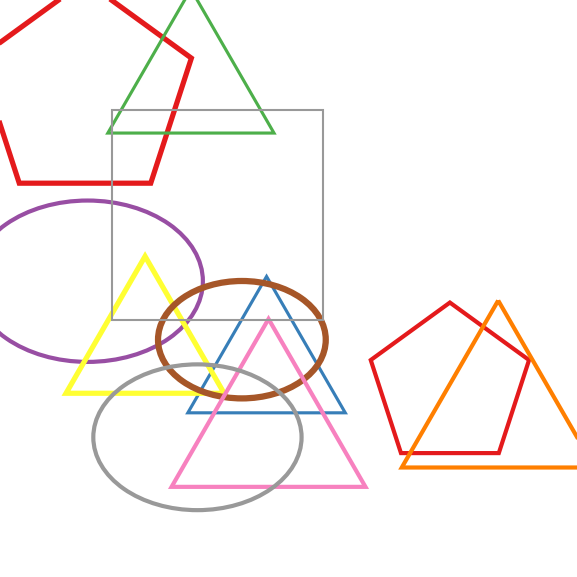[{"shape": "pentagon", "thickness": 2.5, "radius": 0.97, "center": [0.147, 0.839]}, {"shape": "pentagon", "thickness": 2, "radius": 0.72, "center": [0.779, 0.331]}, {"shape": "triangle", "thickness": 1.5, "radius": 0.79, "center": [0.462, 0.363]}, {"shape": "triangle", "thickness": 1.5, "radius": 0.83, "center": [0.331, 0.852]}, {"shape": "oval", "thickness": 2, "radius": 1.0, "center": [0.152, 0.512]}, {"shape": "triangle", "thickness": 2, "radius": 0.96, "center": [0.863, 0.286]}, {"shape": "triangle", "thickness": 2.5, "radius": 0.79, "center": [0.251, 0.397]}, {"shape": "oval", "thickness": 3, "radius": 0.73, "center": [0.419, 0.411]}, {"shape": "triangle", "thickness": 2, "radius": 0.97, "center": [0.465, 0.253]}, {"shape": "square", "thickness": 1, "radius": 0.91, "center": [0.377, 0.627]}, {"shape": "oval", "thickness": 2, "radius": 0.9, "center": [0.342, 0.242]}]